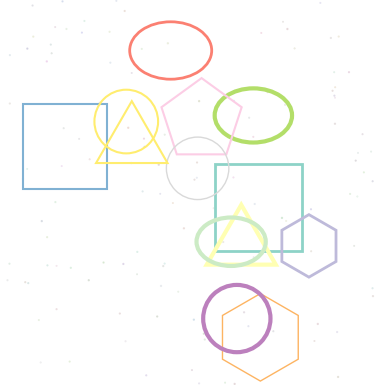[{"shape": "square", "thickness": 2, "radius": 0.57, "center": [0.671, 0.461]}, {"shape": "triangle", "thickness": 3, "radius": 0.52, "center": [0.627, 0.364]}, {"shape": "hexagon", "thickness": 2, "radius": 0.41, "center": [0.802, 0.361]}, {"shape": "oval", "thickness": 2, "radius": 0.53, "center": [0.443, 0.869]}, {"shape": "square", "thickness": 1.5, "radius": 0.55, "center": [0.17, 0.619]}, {"shape": "hexagon", "thickness": 1, "radius": 0.57, "center": [0.676, 0.124]}, {"shape": "oval", "thickness": 3, "radius": 0.5, "center": [0.658, 0.7]}, {"shape": "pentagon", "thickness": 1.5, "radius": 0.55, "center": [0.524, 0.688]}, {"shape": "circle", "thickness": 1, "radius": 0.41, "center": [0.513, 0.563]}, {"shape": "circle", "thickness": 3, "radius": 0.44, "center": [0.615, 0.173]}, {"shape": "oval", "thickness": 3, "radius": 0.45, "center": [0.6, 0.372]}, {"shape": "circle", "thickness": 1.5, "radius": 0.41, "center": [0.328, 0.684]}, {"shape": "triangle", "thickness": 1.5, "radius": 0.54, "center": [0.342, 0.63]}]